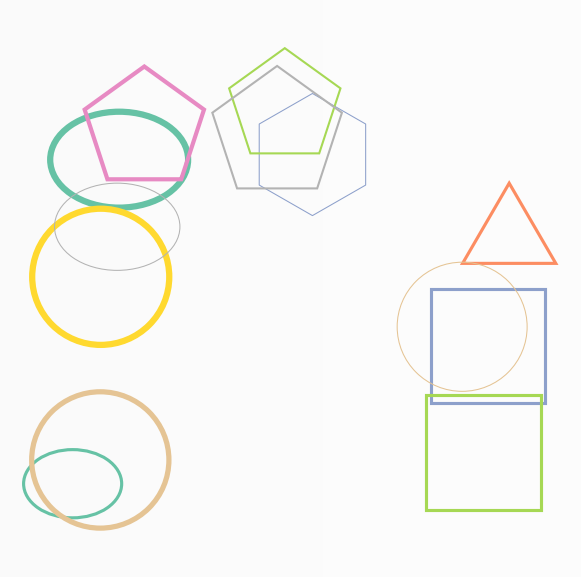[{"shape": "oval", "thickness": 1.5, "radius": 0.42, "center": [0.125, 0.162]}, {"shape": "oval", "thickness": 3, "radius": 0.59, "center": [0.205, 0.723]}, {"shape": "triangle", "thickness": 1.5, "radius": 0.46, "center": [0.876, 0.589]}, {"shape": "square", "thickness": 1.5, "radius": 0.49, "center": [0.839, 0.4]}, {"shape": "hexagon", "thickness": 0.5, "radius": 0.53, "center": [0.538, 0.732]}, {"shape": "pentagon", "thickness": 2, "radius": 0.54, "center": [0.248, 0.776]}, {"shape": "pentagon", "thickness": 1, "radius": 0.5, "center": [0.49, 0.815]}, {"shape": "square", "thickness": 1.5, "radius": 0.49, "center": [0.832, 0.216]}, {"shape": "circle", "thickness": 3, "radius": 0.59, "center": [0.173, 0.52]}, {"shape": "circle", "thickness": 0.5, "radius": 0.56, "center": [0.795, 0.433]}, {"shape": "circle", "thickness": 2.5, "radius": 0.59, "center": [0.173, 0.203]}, {"shape": "pentagon", "thickness": 1, "radius": 0.59, "center": [0.477, 0.768]}, {"shape": "oval", "thickness": 0.5, "radius": 0.54, "center": [0.202, 0.606]}]